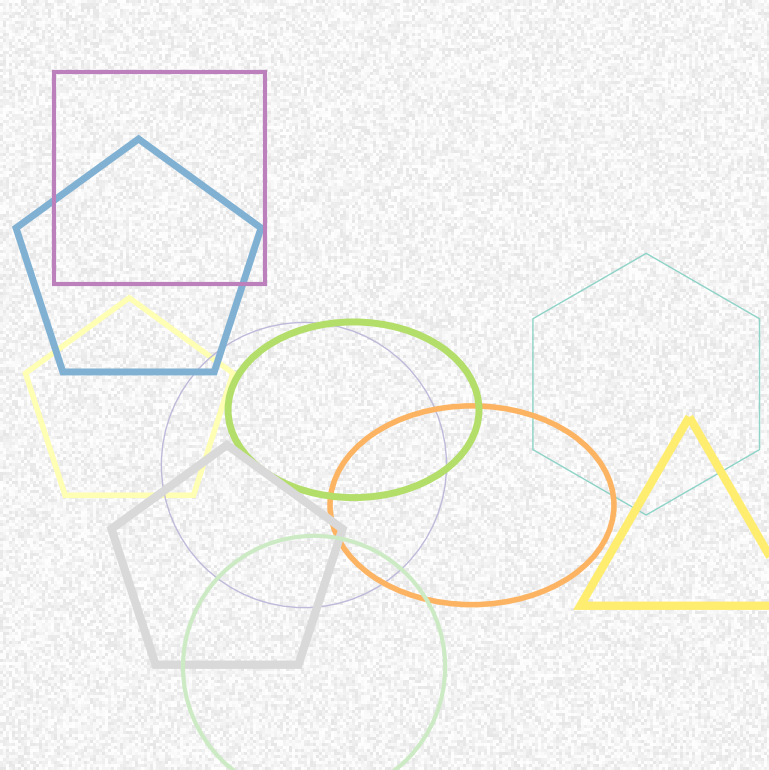[{"shape": "hexagon", "thickness": 0.5, "radius": 0.85, "center": [0.839, 0.501]}, {"shape": "pentagon", "thickness": 2, "radius": 0.71, "center": [0.168, 0.471]}, {"shape": "circle", "thickness": 0.5, "radius": 0.93, "center": [0.395, 0.396]}, {"shape": "pentagon", "thickness": 2.5, "radius": 0.84, "center": [0.18, 0.652]}, {"shape": "oval", "thickness": 2, "radius": 0.92, "center": [0.613, 0.344]}, {"shape": "oval", "thickness": 2.5, "radius": 0.81, "center": [0.459, 0.468]}, {"shape": "pentagon", "thickness": 3, "radius": 0.79, "center": [0.295, 0.264]}, {"shape": "square", "thickness": 1.5, "radius": 0.69, "center": [0.207, 0.769]}, {"shape": "circle", "thickness": 1.5, "radius": 0.85, "center": [0.408, 0.134]}, {"shape": "triangle", "thickness": 3, "radius": 0.82, "center": [0.895, 0.295]}]